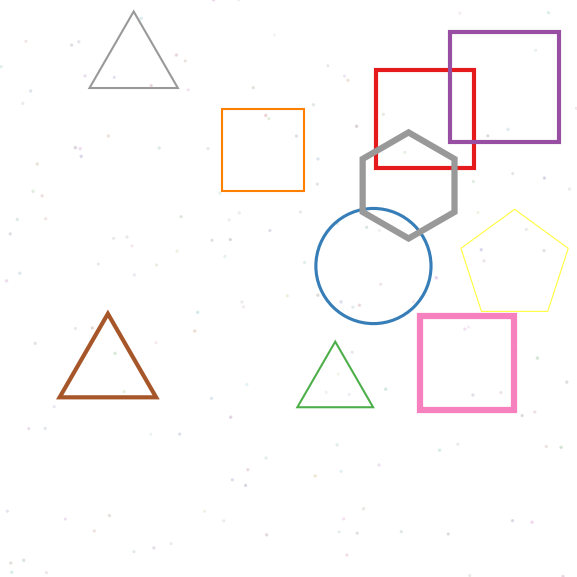[{"shape": "square", "thickness": 2, "radius": 0.42, "center": [0.735, 0.793]}, {"shape": "circle", "thickness": 1.5, "radius": 0.5, "center": [0.647, 0.538]}, {"shape": "triangle", "thickness": 1, "radius": 0.38, "center": [0.58, 0.332]}, {"shape": "square", "thickness": 2, "radius": 0.47, "center": [0.874, 0.849]}, {"shape": "square", "thickness": 1, "radius": 0.35, "center": [0.455, 0.739]}, {"shape": "pentagon", "thickness": 0.5, "radius": 0.49, "center": [0.891, 0.539]}, {"shape": "triangle", "thickness": 2, "radius": 0.48, "center": [0.187, 0.359]}, {"shape": "square", "thickness": 3, "radius": 0.41, "center": [0.809, 0.37]}, {"shape": "triangle", "thickness": 1, "radius": 0.44, "center": [0.231, 0.891]}, {"shape": "hexagon", "thickness": 3, "radius": 0.46, "center": [0.708, 0.678]}]